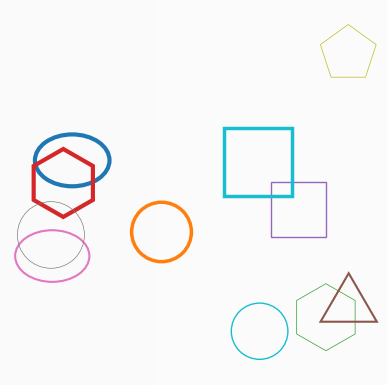[{"shape": "oval", "thickness": 3, "radius": 0.48, "center": [0.186, 0.583]}, {"shape": "circle", "thickness": 2.5, "radius": 0.39, "center": [0.417, 0.398]}, {"shape": "hexagon", "thickness": 0.5, "radius": 0.44, "center": [0.841, 0.176]}, {"shape": "hexagon", "thickness": 3, "radius": 0.44, "center": [0.163, 0.525]}, {"shape": "square", "thickness": 1, "radius": 0.36, "center": [0.77, 0.456]}, {"shape": "triangle", "thickness": 1.5, "radius": 0.42, "center": [0.9, 0.206]}, {"shape": "oval", "thickness": 1.5, "radius": 0.48, "center": [0.135, 0.335]}, {"shape": "circle", "thickness": 0.5, "radius": 0.43, "center": [0.131, 0.39]}, {"shape": "pentagon", "thickness": 0.5, "radius": 0.38, "center": [0.899, 0.861]}, {"shape": "square", "thickness": 2.5, "radius": 0.44, "center": [0.666, 0.579]}, {"shape": "circle", "thickness": 1, "radius": 0.37, "center": [0.67, 0.14]}]